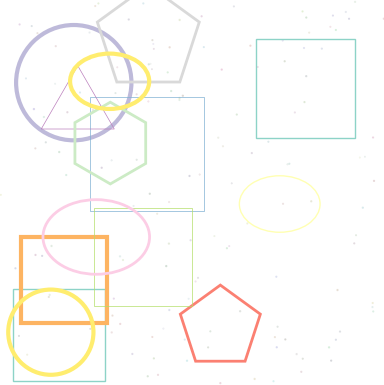[{"shape": "square", "thickness": 1, "radius": 0.64, "center": [0.795, 0.769]}, {"shape": "square", "thickness": 1, "radius": 0.6, "center": [0.153, 0.13]}, {"shape": "oval", "thickness": 1, "radius": 0.52, "center": [0.727, 0.47]}, {"shape": "circle", "thickness": 3, "radius": 0.75, "center": [0.192, 0.785]}, {"shape": "pentagon", "thickness": 2, "radius": 0.55, "center": [0.572, 0.15]}, {"shape": "square", "thickness": 0.5, "radius": 0.74, "center": [0.382, 0.6]}, {"shape": "square", "thickness": 3, "radius": 0.56, "center": [0.166, 0.273]}, {"shape": "square", "thickness": 0.5, "radius": 0.64, "center": [0.373, 0.333]}, {"shape": "oval", "thickness": 2, "radius": 0.69, "center": [0.25, 0.385]}, {"shape": "pentagon", "thickness": 2, "radius": 0.7, "center": [0.385, 0.9]}, {"shape": "triangle", "thickness": 0.5, "radius": 0.55, "center": [0.202, 0.72]}, {"shape": "hexagon", "thickness": 2, "radius": 0.53, "center": [0.287, 0.628]}, {"shape": "oval", "thickness": 3, "radius": 0.51, "center": [0.285, 0.789]}, {"shape": "circle", "thickness": 3, "radius": 0.55, "center": [0.132, 0.137]}]